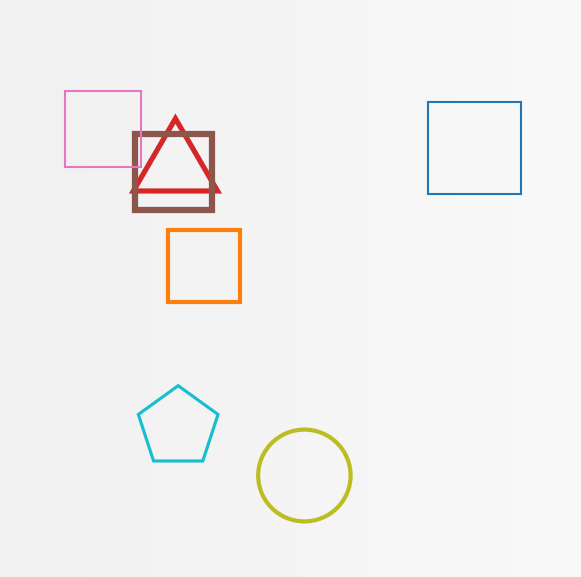[{"shape": "square", "thickness": 1, "radius": 0.4, "center": [0.816, 0.743]}, {"shape": "square", "thickness": 2, "radius": 0.31, "center": [0.35, 0.539]}, {"shape": "triangle", "thickness": 2.5, "radius": 0.42, "center": [0.302, 0.71]}, {"shape": "square", "thickness": 3, "radius": 0.33, "center": [0.298, 0.701]}, {"shape": "square", "thickness": 1, "radius": 0.33, "center": [0.177, 0.775]}, {"shape": "circle", "thickness": 2, "radius": 0.4, "center": [0.524, 0.176]}, {"shape": "pentagon", "thickness": 1.5, "radius": 0.36, "center": [0.307, 0.259]}]